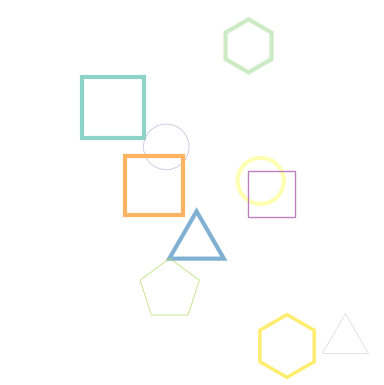[{"shape": "square", "thickness": 3, "radius": 0.4, "center": [0.293, 0.721]}, {"shape": "circle", "thickness": 3, "radius": 0.3, "center": [0.677, 0.53]}, {"shape": "circle", "thickness": 0.5, "radius": 0.3, "center": [0.432, 0.618]}, {"shape": "triangle", "thickness": 3, "radius": 0.41, "center": [0.511, 0.369]}, {"shape": "square", "thickness": 3, "radius": 0.38, "center": [0.4, 0.519]}, {"shape": "pentagon", "thickness": 0.5, "radius": 0.41, "center": [0.441, 0.247]}, {"shape": "triangle", "thickness": 0.5, "radius": 0.35, "center": [0.897, 0.116]}, {"shape": "square", "thickness": 1, "radius": 0.3, "center": [0.705, 0.497]}, {"shape": "hexagon", "thickness": 3, "radius": 0.34, "center": [0.646, 0.881]}, {"shape": "hexagon", "thickness": 2.5, "radius": 0.41, "center": [0.745, 0.101]}]